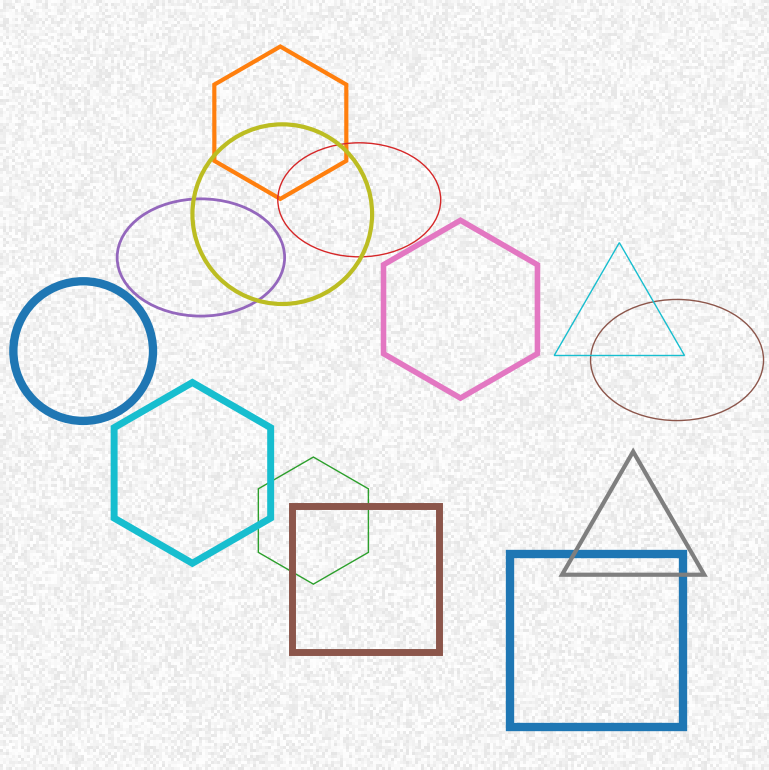[{"shape": "circle", "thickness": 3, "radius": 0.45, "center": [0.108, 0.544]}, {"shape": "square", "thickness": 3, "radius": 0.56, "center": [0.775, 0.168]}, {"shape": "hexagon", "thickness": 1.5, "radius": 0.49, "center": [0.364, 0.841]}, {"shape": "hexagon", "thickness": 0.5, "radius": 0.41, "center": [0.407, 0.324]}, {"shape": "oval", "thickness": 0.5, "radius": 0.53, "center": [0.467, 0.74]}, {"shape": "oval", "thickness": 1, "radius": 0.54, "center": [0.261, 0.666]}, {"shape": "square", "thickness": 2.5, "radius": 0.48, "center": [0.475, 0.248]}, {"shape": "oval", "thickness": 0.5, "radius": 0.56, "center": [0.879, 0.532]}, {"shape": "hexagon", "thickness": 2, "radius": 0.58, "center": [0.598, 0.598]}, {"shape": "triangle", "thickness": 1.5, "radius": 0.53, "center": [0.822, 0.307]}, {"shape": "circle", "thickness": 1.5, "radius": 0.58, "center": [0.367, 0.722]}, {"shape": "hexagon", "thickness": 2.5, "radius": 0.59, "center": [0.25, 0.386]}, {"shape": "triangle", "thickness": 0.5, "radius": 0.49, "center": [0.804, 0.587]}]